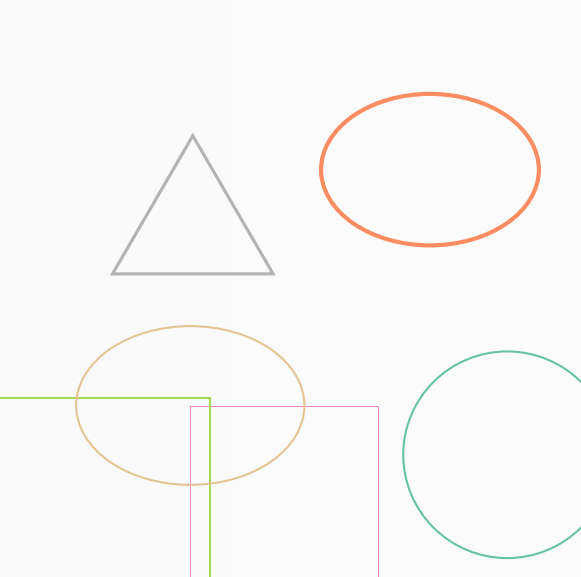[{"shape": "circle", "thickness": 1, "radius": 0.89, "center": [0.873, 0.212]}, {"shape": "oval", "thickness": 2, "radius": 0.94, "center": [0.74, 0.705]}, {"shape": "square", "thickness": 0.5, "radius": 0.81, "center": [0.489, 0.135]}, {"shape": "square", "thickness": 1, "radius": 0.93, "center": [0.175, 0.124]}, {"shape": "oval", "thickness": 1, "radius": 0.98, "center": [0.327, 0.297]}, {"shape": "triangle", "thickness": 1.5, "radius": 0.8, "center": [0.332, 0.605]}]